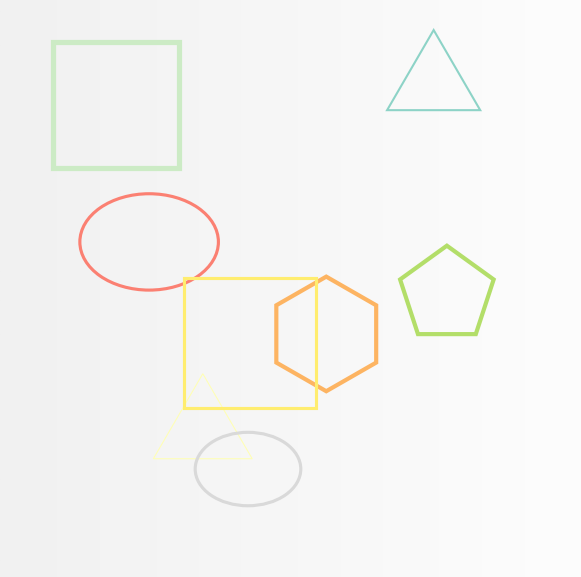[{"shape": "triangle", "thickness": 1, "radius": 0.46, "center": [0.746, 0.855]}, {"shape": "triangle", "thickness": 0.5, "radius": 0.49, "center": [0.349, 0.254]}, {"shape": "oval", "thickness": 1.5, "radius": 0.6, "center": [0.257, 0.58]}, {"shape": "hexagon", "thickness": 2, "radius": 0.5, "center": [0.561, 0.421]}, {"shape": "pentagon", "thickness": 2, "radius": 0.42, "center": [0.769, 0.489]}, {"shape": "oval", "thickness": 1.5, "radius": 0.45, "center": [0.427, 0.187]}, {"shape": "square", "thickness": 2.5, "radius": 0.55, "center": [0.2, 0.818]}, {"shape": "square", "thickness": 1.5, "radius": 0.56, "center": [0.43, 0.405]}]